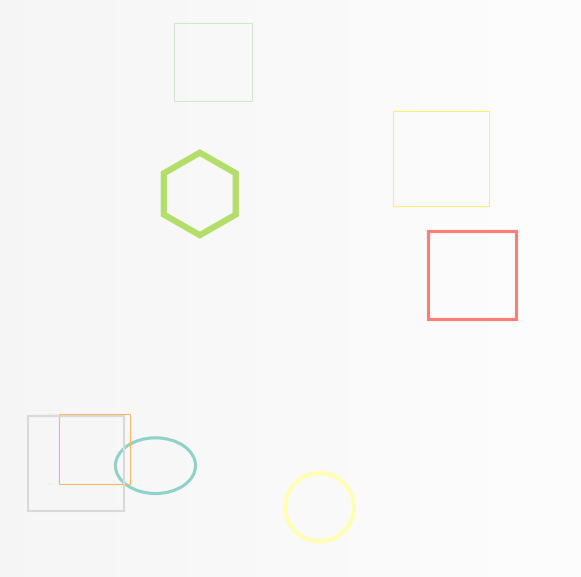[{"shape": "oval", "thickness": 1.5, "radius": 0.34, "center": [0.268, 0.193]}, {"shape": "circle", "thickness": 2, "radius": 0.3, "center": [0.55, 0.121]}, {"shape": "square", "thickness": 1.5, "radius": 0.38, "center": [0.812, 0.524]}, {"shape": "square", "thickness": 0.5, "radius": 0.31, "center": [0.163, 0.222]}, {"shape": "hexagon", "thickness": 3, "radius": 0.36, "center": [0.344, 0.663]}, {"shape": "square", "thickness": 1, "radius": 0.41, "center": [0.13, 0.196]}, {"shape": "square", "thickness": 0.5, "radius": 0.33, "center": [0.367, 0.892]}, {"shape": "square", "thickness": 0.5, "radius": 0.41, "center": [0.759, 0.725]}]